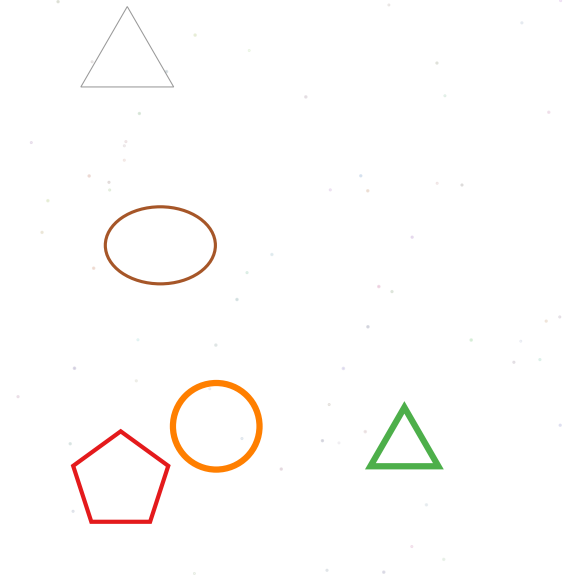[{"shape": "pentagon", "thickness": 2, "radius": 0.43, "center": [0.209, 0.166]}, {"shape": "triangle", "thickness": 3, "radius": 0.34, "center": [0.7, 0.226]}, {"shape": "circle", "thickness": 3, "radius": 0.37, "center": [0.374, 0.261]}, {"shape": "oval", "thickness": 1.5, "radius": 0.48, "center": [0.278, 0.574]}, {"shape": "triangle", "thickness": 0.5, "radius": 0.46, "center": [0.22, 0.895]}]